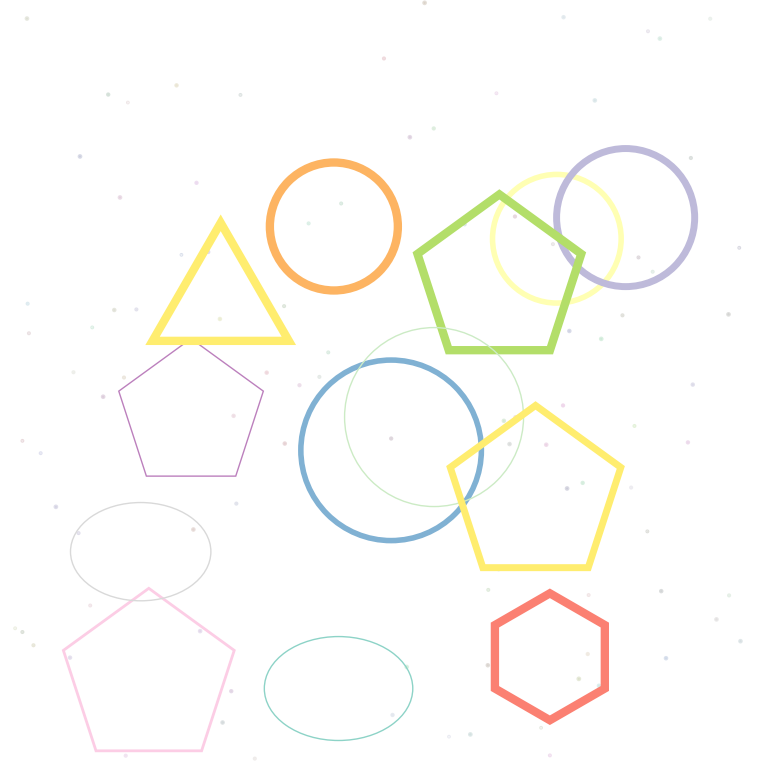[{"shape": "oval", "thickness": 0.5, "radius": 0.48, "center": [0.44, 0.106]}, {"shape": "circle", "thickness": 2, "radius": 0.42, "center": [0.723, 0.69]}, {"shape": "circle", "thickness": 2.5, "radius": 0.45, "center": [0.813, 0.717]}, {"shape": "hexagon", "thickness": 3, "radius": 0.41, "center": [0.714, 0.147]}, {"shape": "circle", "thickness": 2, "radius": 0.59, "center": [0.508, 0.415]}, {"shape": "circle", "thickness": 3, "radius": 0.42, "center": [0.434, 0.706]}, {"shape": "pentagon", "thickness": 3, "radius": 0.56, "center": [0.649, 0.636]}, {"shape": "pentagon", "thickness": 1, "radius": 0.58, "center": [0.193, 0.119]}, {"shape": "oval", "thickness": 0.5, "radius": 0.46, "center": [0.183, 0.284]}, {"shape": "pentagon", "thickness": 0.5, "radius": 0.49, "center": [0.248, 0.462]}, {"shape": "circle", "thickness": 0.5, "radius": 0.58, "center": [0.564, 0.458]}, {"shape": "triangle", "thickness": 3, "radius": 0.51, "center": [0.287, 0.608]}, {"shape": "pentagon", "thickness": 2.5, "radius": 0.58, "center": [0.695, 0.357]}]